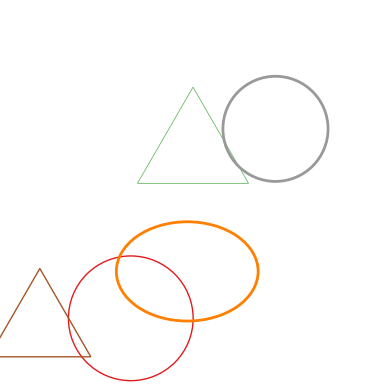[{"shape": "circle", "thickness": 1, "radius": 0.81, "center": [0.34, 0.173]}, {"shape": "triangle", "thickness": 0.5, "radius": 0.83, "center": [0.501, 0.607]}, {"shape": "oval", "thickness": 2, "radius": 0.92, "center": [0.486, 0.295]}, {"shape": "triangle", "thickness": 1, "radius": 0.76, "center": [0.103, 0.15]}, {"shape": "circle", "thickness": 2, "radius": 0.68, "center": [0.716, 0.665]}]